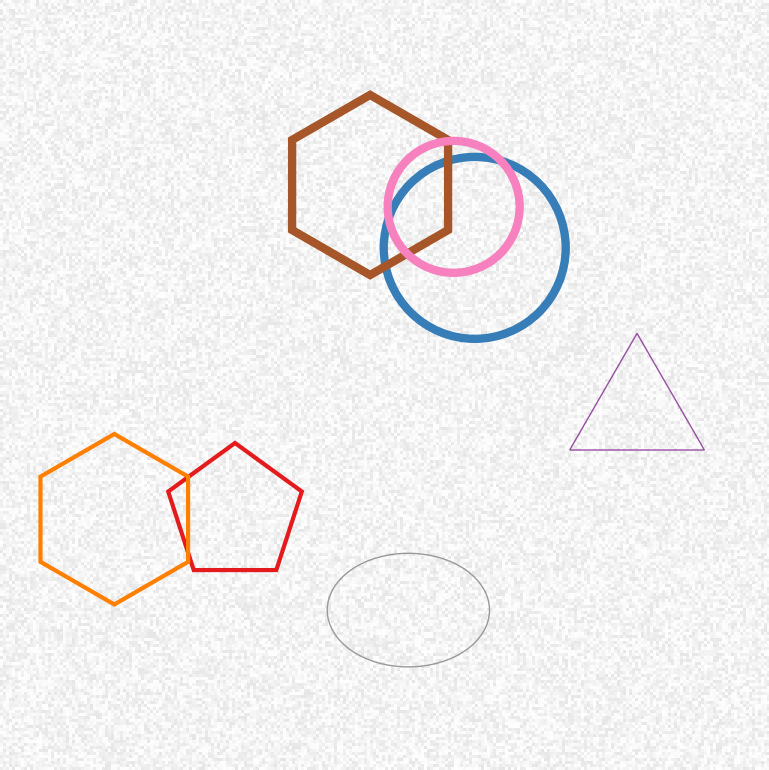[{"shape": "pentagon", "thickness": 1.5, "radius": 0.46, "center": [0.305, 0.333]}, {"shape": "circle", "thickness": 3, "radius": 0.59, "center": [0.617, 0.678]}, {"shape": "triangle", "thickness": 0.5, "radius": 0.51, "center": [0.827, 0.466]}, {"shape": "hexagon", "thickness": 1.5, "radius": 0.55, "center": [0.148, 0.326]}, {"shape": "hexagon", "thickness": 3, "radius": 0.58, "center": [0.481, 0.76]}, {"shape": "circle", "thickness": 3, "radius": 0.43, "center": [0.589, 0.731]}, {"shape": "oval", "thickness": 0.5, "radius": 0.53, "center": [0.53, 0.208]}]